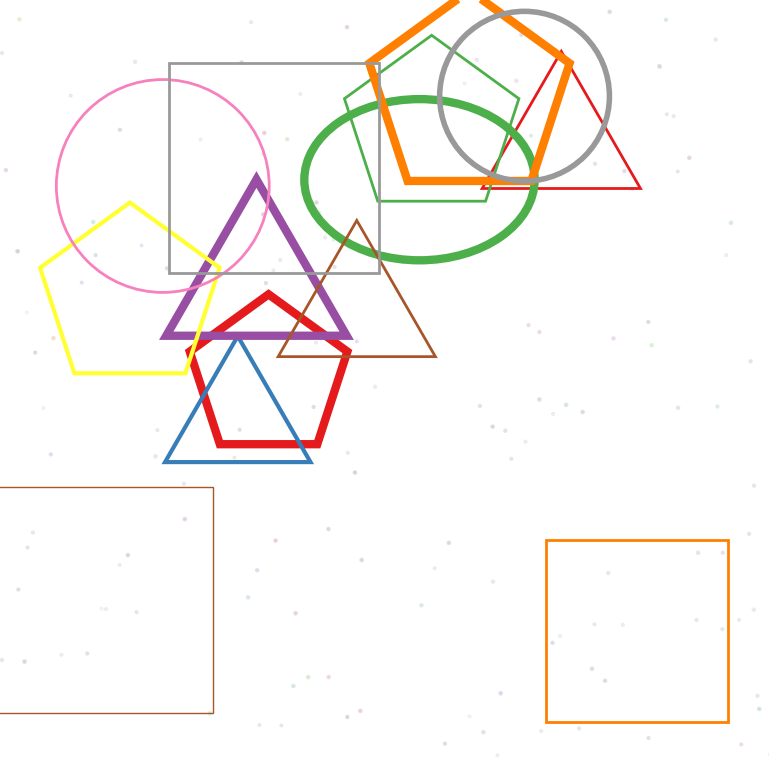[{"shape": "triangle", "thickness": 1, "radius": 0.59, "center": [0.729, 0.815]}, {"shape": "pentagon", "thickness": 3, "radius": 0.54, "center": [0.349, 0.51]}, {"shape": "triangle", "thickness": 1.5, "radius": 0.55, "center": [0.309, 0.454]}, {"shape": "pentagon", "thickness": 1, "radius": 0.6, "center": [0.561, 0.835]}, {"shape": "oval", "thickness": 3, "radius": 0.75, "center": [0.545, 0.767]}, {"shape": "triangle", "thickness": 3, "radius": 0.68, "center": [0.333, 0.632]}, {"shape": "square", "thickness": 1, "radius": 0.59, "center": [0.828, 0.18]}, {"shape": "pentagon", "thickness": 3, "radius": 0.68, "center": [0.61, 0.876]}, {"shape": "pentagon", "thickness": 1.5, "radius": 0.61, "center": [0.169, 0.614]}, {"shape": "square", "thickness": 0.5, "radius": 0.73, "center": [0.129, 0.221]}, {"shape": "triangle", "thickness": 1, "radius": 0.59, "center": [0.463, 0.596]}, {"shape": "circle", "thickness": 1, "radius": 0.69, "center": [0.211, 0.758]}, {"shape": "circle", "thickness": 2, "radius": 0.55, "center": [0.681, 0.875]}, {"shape": "square", "thickness": 1, "radius": 0.68, "center": [0.356, 0.782]}]